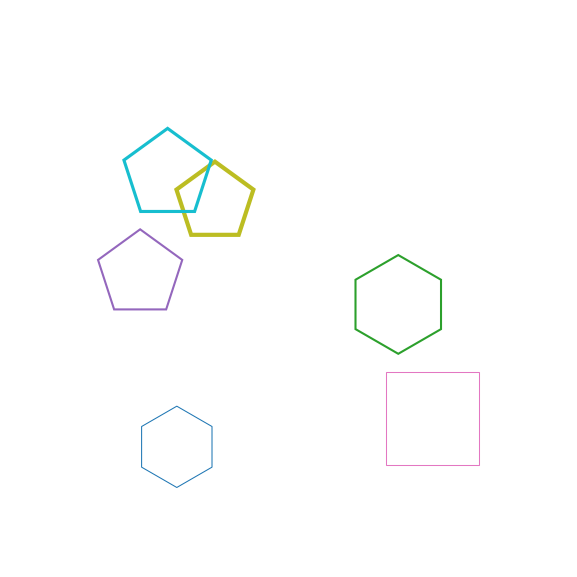[{"shape": "hexagon", "thickness": 0.5, "radius": 0.35, "center": [0.306, 0.225]}, {"shape": "hexagon", "thickness": 1, "radius": 0.43, "center": [0.69, 0.472]}, {"shape": "pentagon", "thickness": 1, "radius": 0.38, "center": [0.243, 0.525]}, {"shape": "square", "thickness": 0.5, "radius": 0.4, "center": [0.749, 0.275]}, {"shape": "pentagon", "thickness": 2, "radius": 0.35, "center": [0.372, 0.649]}, {"shape": "pentagon", "thickness": 1.5, "radius": 0.4, "center": [0.29, 0.697]}]